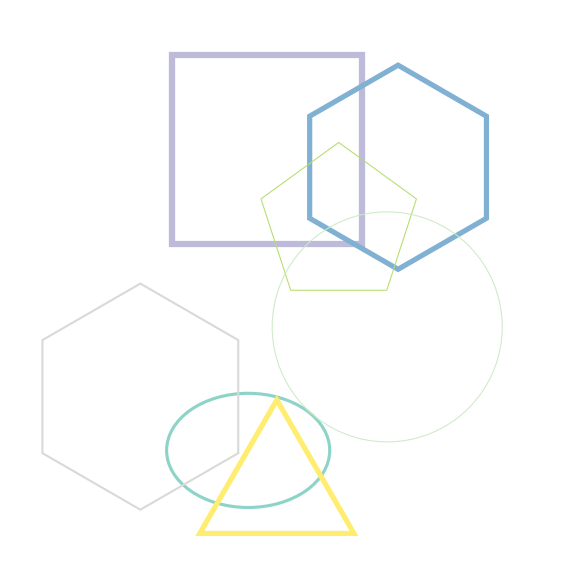[{"shape": "oval", "thickness": 1.5, "radius": 0.71, "center": [0.43, 0.219]}, {"shape": "square", "thickness": 3, "radius": 0.82, "center": [0.463, 0.74]}, {"shape": "hexagon", "thickness": 2.5, "radius": 0.88, "center": [0.689, 0.71]}, {"shape": "pentagon", "thickness": 0.5, "radius": 0.71, "center": [0.587, 0.611]}, {"shape": "hexagon", "thickness": 1, "radius": 0.98, "center": [0.243, 0.312]}, {"shape": "circle", "thickness": 0.5, "radius": 1.0, "center": [0.67, 0.433]}, {"shape": "triangle", "thickness": 2.5, "radius": 0.77, "center": [0.479, 0.153]}]